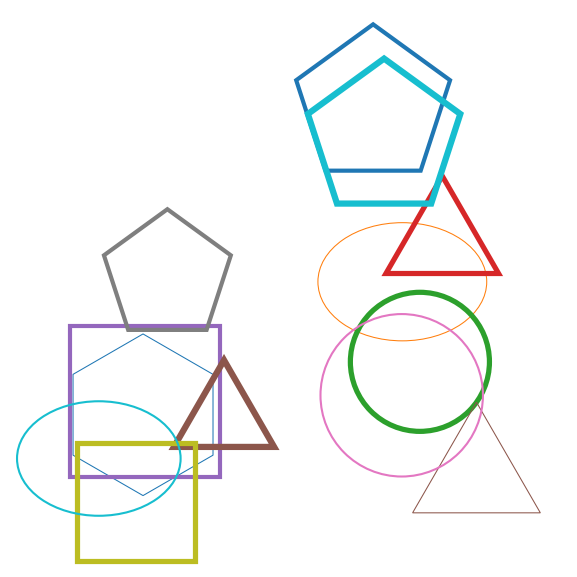[{"shape": "pentagon", "thickness": 2, "radius": 0.7, "center": [0.646, 0.817]}, {"shape": "hexagon", "thickness": 0.5, "radius": 0.7, "center": [0.248, 0.281]}, {"shape": "oval", "thickness": 0.5, "radius": 0.73, "center": [0.697, 0.511]}, {"shape": "circle", "thickness": 2.5, "radius": 0.6, "center": [0.727, 0.373]}, {"shape": "triangle", "thickness": 2.5, "radius": 0.56, "center": [0.766, 0.582]}, {"shape": "square", "thickness": 2, "radius": 0.65, "center": [0.251, 0.304]}, {"shape": "triangle", "thickness": 0.5, "radius": 0.64, "center": [0.825, 0.175]}, {"shape": "triangle", "thickness": 3, "radius": 0.5, "center": [0.388, 0.275]}, {"shape": "circle", "thickness": 1, "radius": 0.7, "center": [0.696, 0.315]}, {"shape": "pentagon", "thickness": 2, "radius": 0.58, "center": [0.29, 0.521]}, {"shape": "square", "thickness": 2.5, "radius": 0.51, "center": [0.235, 0.13]}, {"shape": "oval", "thickness": 1, "radius": 0.71, "center": [0.171, 0.205]}, {"shape": "pentagon", "thickness": 3, "radius": 0.69, "center": [0.665, 0.759]}]